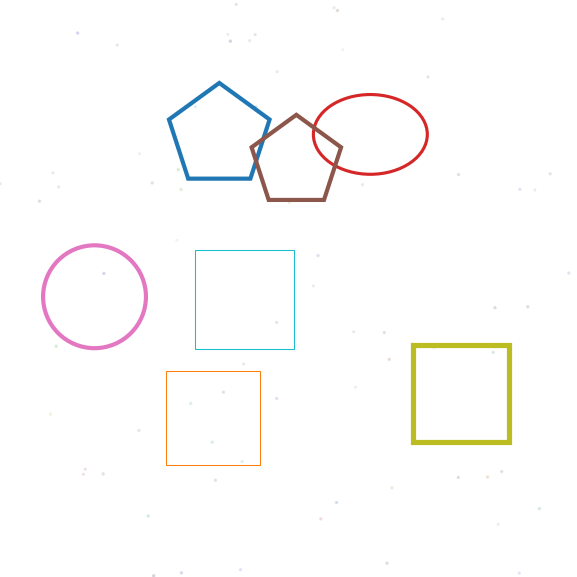[{"shape": "pentagon", "thickness": 2, "radius": 0.46, "center": [0.38, 0.764]}, {"shape": "square", "thickness": 0.5, "radius": 0.41, "center": [0.369, 0.276]}, {"shape": "oval", "thickness": 1.5, "radius": 0.49, "center": [0.641, 0.766]}, {"shape": "pentagon", "thickness": 2, "radius": 0.41, "center": [0.513, 0.719]}, {"shape": "circle", "thickness": 2, "radius": 0.45, "center": [0.164, 0.485]}, {"shape": "square", "thickness": 2.5, "radius": 0.42, "center": [0.798, 0.318]}, {"shape": "square", "thickness": 0.5, "radius": 0.43, "center": [0.424, 0.48]}]